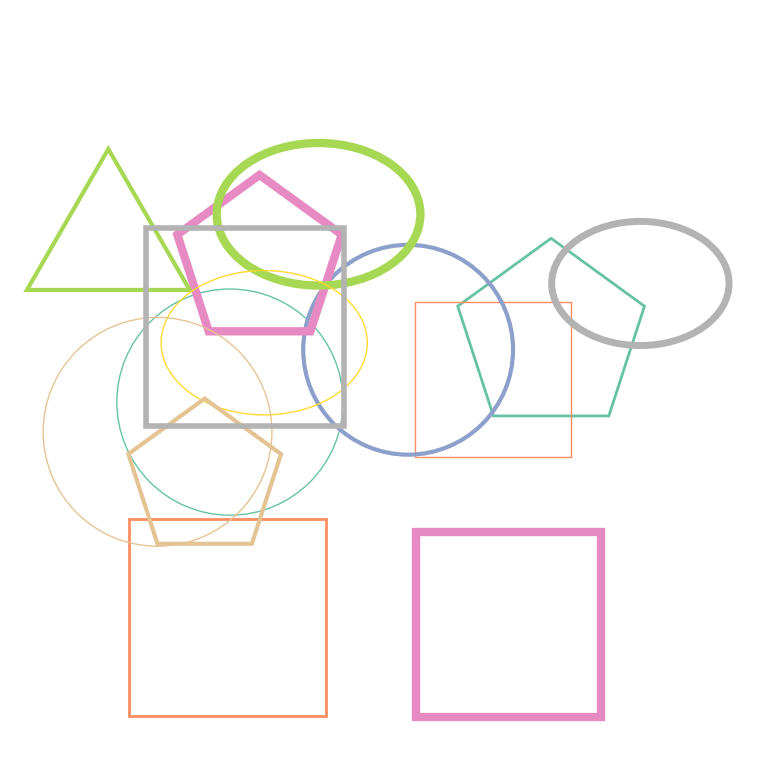[{"shape": "pentagon", "thickness": 1, "radius": 0.64, "center": [0.716, 0.563]}, {"shape": "circle", "thickness": 0.5, "radius": 0.73, "center": [0.299, 0.478]}, {"shape": "square", "thickness": 0.5, "radius": 0.5, "center": [0.64, 0.507]}, {"shape": "square", "thickness": 1, "radius": 0.64, "center": [0.296, 0.198]}, {"shape": "circle", "thickness": 1.5, "radius": 0.68, "center": [0.53, 0.546]}, {"shape": "square", "thickness": 3, "radius": 0.6, "center": [0.66, 0.189]}, {"shape": "pentagon", "thickness": 3, "radius": 0.56, "center": [0.337, 0.661]}, {"shape": "triangle", "thickness": 1.5, "radius": 0.61, "center": [0.141, 0.684]}, {"shape": "oval", "thickness": 3, "radius": 0.66, "center": [0.414, 0.722]}, {"shape": "oval", "thickness": 0.5, "radius": 0.67, "center": [0.343, 0.555]}, {"shape": "pentagon", "thickness": 1.5, "radius": 0.52, "center": [0.266, 0.378]}, {"shape": "circle", "thickness": 0.5, "radius": 0.74, "center": [0.205, 0.439]}, {"shape": "oval", "thickness": 2.5, "radius": 0.58, "center": [0.832, 0.632]}, {"shape": "square", "thickness": 2, "radius": 0.64, "center": [0.318, 0.575]}]